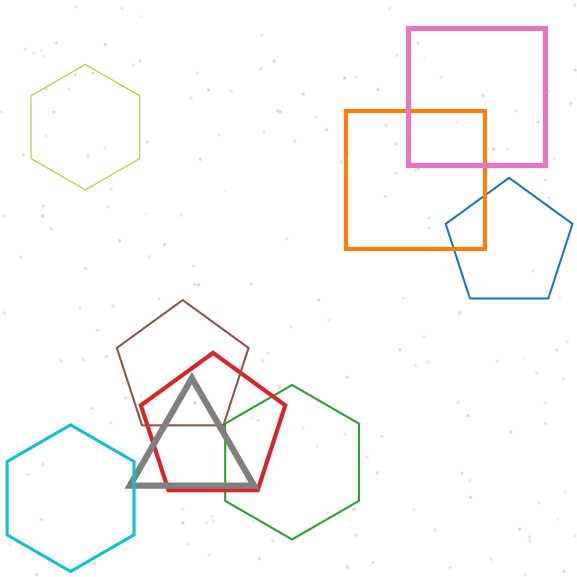[{"shape": "pentagon", "thickness": 1, "radius": 0.58, "center": [0.882, 0.576]}, {"shape": "square", "thickness": 2, "radius": 0.6, "center": [0.719, 0.687]}, {"shape": "hexagon", "thickness": 1, "radius": 0.67, "center": [0.506, 0.199]}, {"shape": "pentagon", "thickness": 2, "radius": 0.66, "center": [0.369, 0.257]}, {"shape": "pentagon", "thickness": 1, "radius": 0.6, "center": [0.316, 0.36]}, {"shape": "square", "thickness": 2.5, "radius": 0.59, "center": [0.826, 0.831]}, {"shape": "triangle", "thickness": 3, "radius": 0.62, "center": [0.332, 0.22]}, {"shape": "hexagon", "thickness": 0.5, "radius": 0.54, "center": [0.148, 0.779]}, {"shape": "hexagon", "thickness": 1.5, "radius": 0.63, "center": [0.122, 0.136]}]